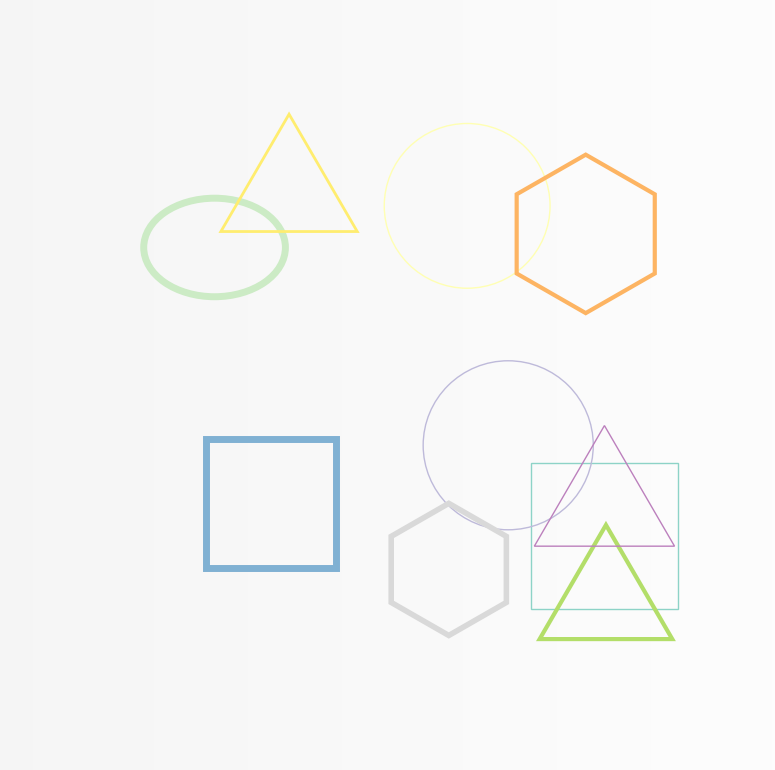[{"shape": "square", "thickness": 0.5, "radius": 0.47, "center": [0.78, 0.304]}, {"shape": "circle", "thickness": 0.5, "radius": 0.53, "center": [0.603, 0.733]}, {"shape": "circle", "thickness": 0.5, "radius": 0.55, "center": [0.656, 0.422]}, {"shape": "square", "thickness": 2.5, "radius": 0.42, "center": [0.35, 0.346]}, {"shape": "hexagon", "thickness": 1.5, "radius": 0.51, "center": [0.756, 0.696]}, {"shape": "triangle", "thickness": 1.5, "radius": 0.49, "center": [0.782, 0.219]}, {"shape": "hexagon", "thickness": 2, "radius": 0.43, "center": [0.579, 0.26]}, {"shape": "triangle", "thickness": 0.5, "radius": 0.52, "center": [0.78, 0.343]}, {"shape": "oval", "thickness": 2.5, "radius": 0.46, "center": [0.277, 0.679]}, {"shape": "triangle", "thickness": 1, "radius": 0.51, "center": [0.373, 0.75]}]